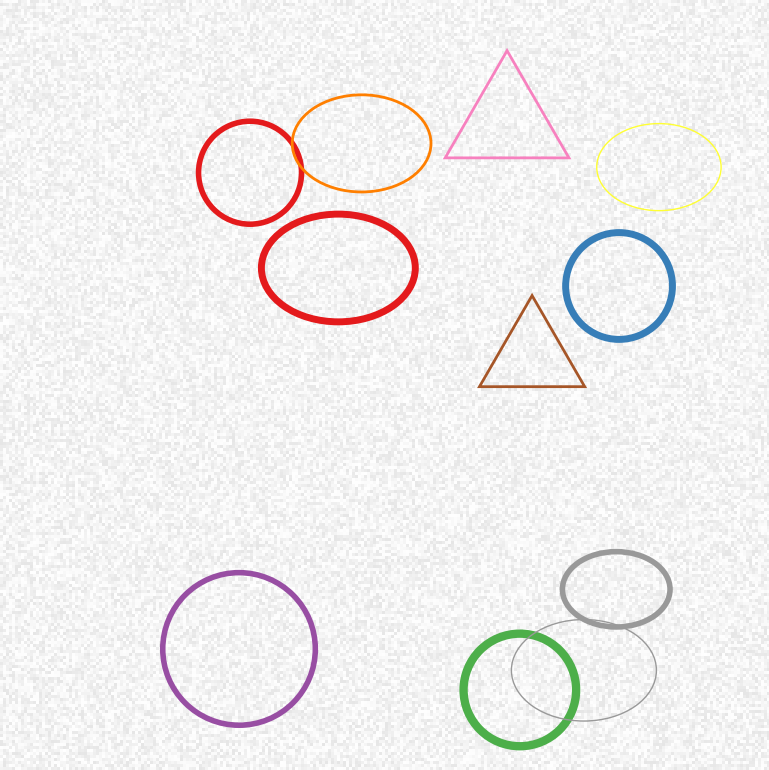[{"shape": "oval", "thickness": 2.5, "radius": 0.5, "center": [0.439, 0.652]}, {"shape": "circle", "thickness": 2, "radius": 0.33, "center": [0.325, 0.776]}, {"shape": "circle", "thickness": 2.5, "radius": 0.35, "center": [0.804, 0.629]}, {"shape": "circle", "thickness": 3, "radius": 0.37, "center": [0.675, 0.104]}, {"shape": "circle", "thickness": 2, "radius": 0.5, "center": [0.31, 0.157]}, {"shape": "oval", "thickness": 1, "radius": 0.45, "center": [0.47, 0.814]}, {"shape": "oval", "thickness": 0.5, "radius": 0.4, "center": [0.856, 0.783]}, {"shape": "triangle", "thickness": 1, "radius": 0.39, "center": [0.691, 0.537]}, {"shape": "triangle", "thickness": 1, "radius": 0.46, "center": [0.659, 0.841]}, {"shape": "oval", "thickness": 0.5, "radius": 0.47, "center": [0.758, 0.129]}, {"shape": "oval", "thickness": 2, "radius": 0.35, "center": [0.8, 0.235]}]